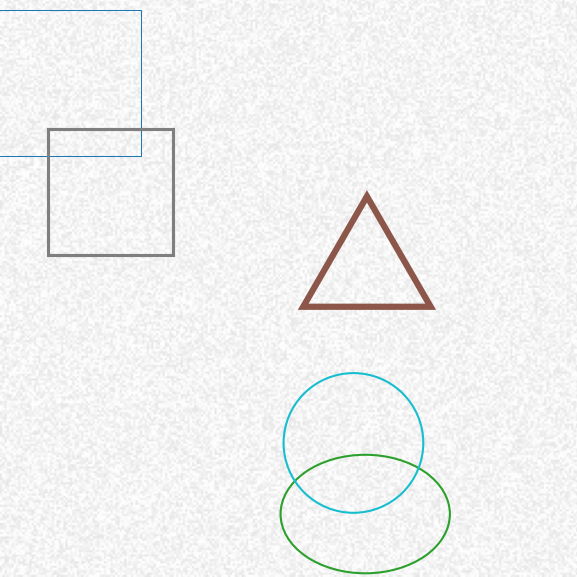[{"shape": "square", "thickness": 0.5, "radius": 0.63, "center": [0.117, 0.856]}, {"shape": "oval", "thickness": 1, "radius": 0.73, "center": [0.632, 0.109]}, {"shape": "triangle", "thickness": 3, "radius": 0.64, "center": [0.635, 0.532]}, {"shape": "square", "thickness": 1.5, "radius": 0.54, "center": [0.191, 0.666]}, {"shape": "circle", "thickness": 1, "radius": 0.6, "center": [0.612, 0.232]}]